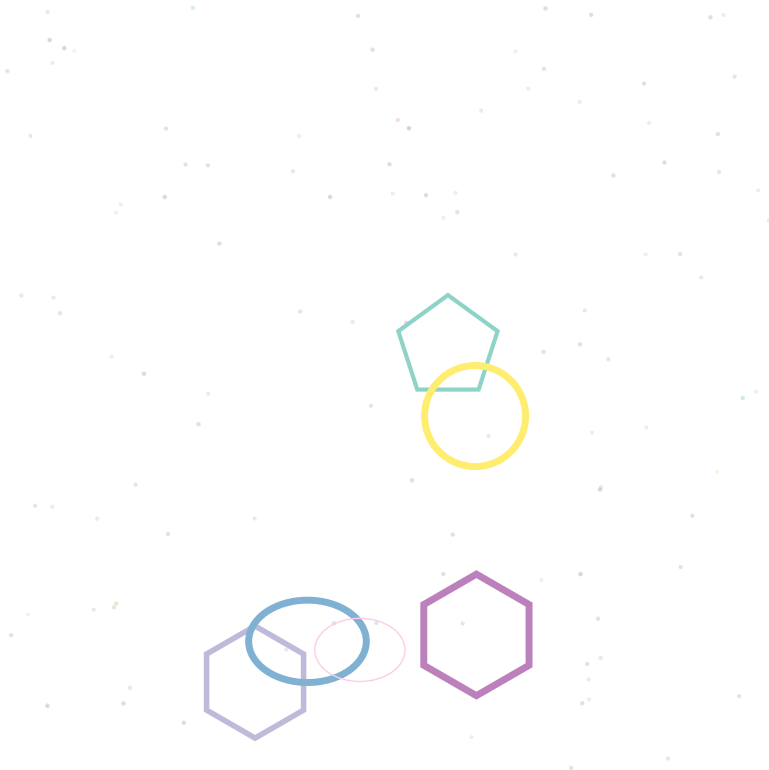[{"shape": "pentagon", "thickness": 1.5, "radius": 0.34, "center": [0.582, 0.549]}, {"shape": "hexagon", "thickness": 2, "radius": 0.36, "center": [0.331, 0.114]}, {"shape": "oval", "thickness": 2.5, "radius": 0.38, "center": [0.399, 0.167]}, {"shape": "oval", "thickness": 0.5, "radius": 0.29, "center": [0.467, 0.156]}, {"shape": "hexagon", "thickness": 2.5, "radius": 0.39, "center": [0.619, 0.175]}, {"shape": "circle", "thickness": 2.5, "radius": 0.33, "center": [0.617, 0.46]}]